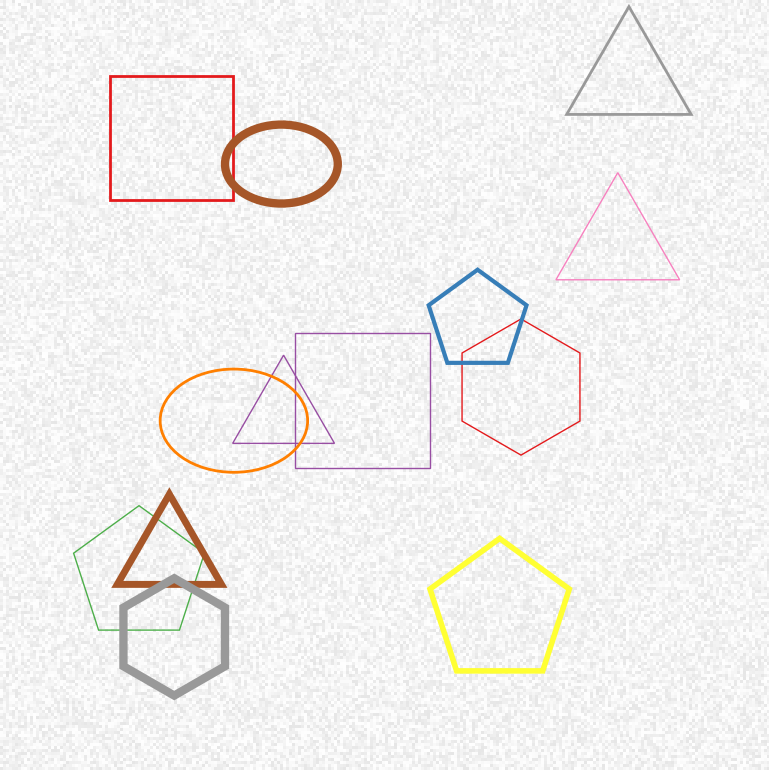[{"shape": "hexagon", "thickness": 0.5, "radius": 0.44, "center": [0.677, 0.497]}, {"shape": "square", "thickness": 1, "radius": 0.4, "center": [0.223, 0.821]}, {"shape": "pentagon", "thickness": 1.5, "radius": 0.33, "center": [0.62, 0.583]}, {"shape": "pentagon", "thickness": 0.5, "radius": 0.45, "center": [0.181, 0.254]}, {"shape": "square", "thickness": 0.5, "radius": 0.44, "center": [0.471, 0.48]}, {"shape": "triangle", "thickness": 0.5, "radius": 0.38, "center": [0.368, 0.462]}, {"shape": "oval", "thickness": 1, "radius": 0.48, "center": [0.304, 0.454]}, {"shape": "pentagon", "thickness": 2, "radius": 0.48, "center": [0.649, 0.206]}, {"shape": "triangle", "thickness": 2.5, "radius": 0.39, "center": [0.22, 0.28]}, {"shape": "oval", "thickness": 3, "radius": 0.37, "center": [0.365, 0.787]}, {"shape": "triangle", "thickness": 0.5, "radius": 0.46, "center": [0.802, 0.683]}, {"shape": "hexagon", "thickness": 3, "radius": 0.38, "center": [0.226, 0.173]}, {"shape": "triangle", "thickness": 1, "radius": 0.47, "center": [0.817, 0.898]}]